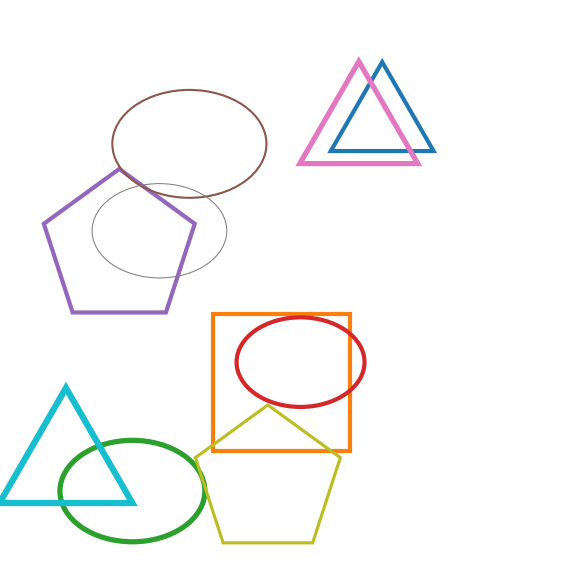[{"shape": "triangle", "thickness": 2, "radius": 0.51, "center": [0.662, 0.789]}, {"shape": "square", "thickness": 2, "radius": 0.59, "center": [0.488, 0.336]}, {"shape": "oval", "thickness": 2.5, "radius": 0.63, "center": [0.229, 0.149]}, {"shape": "oval", "thickness": 2, "radius": 0.55, "center": [0.52, 0.372]}, {"shape": "pentagon", "thickness": 2, "radius": 0.69, "center": [0.207, 0.569]}, {"shape": "oval", "thickness": 1, "radius": 0.67, "center": [0.328, 0.75]}, {"shape": "triangle", "thickness": 2.5, "radius": 0.59, "center": [0.621, 0.775]}, {"shape": "oval", "thickness": 0.5, "radius": 0.58, "center": [0.276, 0.6]}, {"shape": "pentagon", "thickness": 1.5, "radius": 0.66, "center": [0.464, 0.166]}, {"shape": "triangle", "thickness": 3, "radius": 0.66, "center": [0.114, 0.195]}]